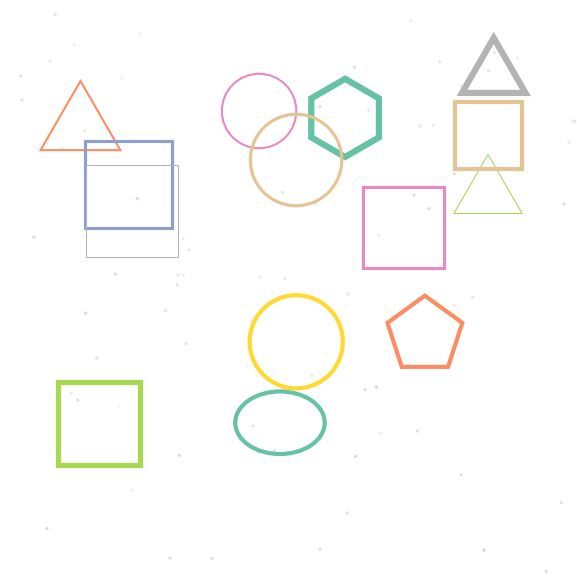[{"shape": "hexagon", "thickness": 3, "radius": 0.34, "center": [0.598, 0.795]}, {"shape": "oval", "thickness": 2, "radius": 0.39, "center": [0.485, 0.267]}, {"shape": "pentagon", "thickness": 2, "radius": 0.34, "center": [0.736, 0.419]}, {"shape": "triangle", "thickness": 1, "radius": 0.4, "center": [0.139, 0.779]}, {"shape": "square", "thickness": 1.5, "radius": 0.38, "center": [0.223, 0.679]}, {"shape": "circle", "thickness": 1, "radius": 0.32, "center": [0.449, 0.807]}, {"shape": "square", "thickness": 1.5, "radius": 0.35, "center": [0.699, 0.606]}, {"shape": "square", "thickness": 2.5, "radius": 0.36, "center": [0.171, 0.266]}, {"shape": "triangle", "thickness": 0.5, "radius": 0.34, "center": [0.845, 0.664]}, {"shape": "circle", "thickness": 2, "radius": 0.4, "center": [0.513, 0.407]}, {"shape": "square", "thickness": 2, "radius": 0.29, "center": [0.846, 0.764]}, {"shape": "circle", "thickness": 1.5, "radius": 0.4, "center": [0.513, 0.722]}, {"shape": "triangle", "thickness": 3, "radius": 0.32, "center": [0.855, 0.87]}, {"shape": "square", "thickness": 0.5, "radius": 0.4, "center": [0.228, 0.634]}]